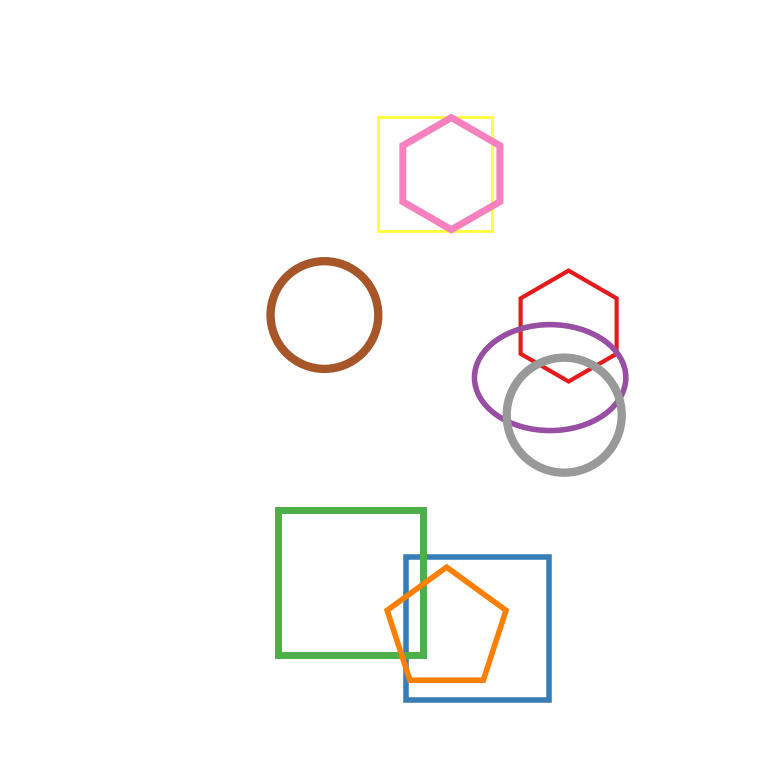[{"shape": "hexagon", "thickness": 1.5, "radius": 0.36, "center": [0.738, 0.577]}, {"shape": "square", "thickness": 2, "radius": 0.47, "center": [0.62, 0.184]}, {"shape": "square", "thickness": 2.5, "radius": 0.47, "center": [0.455, 0.243]}, {"shape": "oval", "thickness": 2, "radius": 0.49, "center": [0.714, 0.51]}, {"shape": "pentagon", "thickness": 2, "radius": 0.41, "center": [0.58, 0.182]}, {"shape": "square", "thickness": 1, "radius": 0.37, "center": [0.565, 0.774]}, {"shape": "circle", "thickness": 3, "radius": 0.35, "center": [0.421, 0.591]}, {"shape": "hexagon", "thickness": 2.5, "radius": 0.36, "center": [0.586, 0.774]}, {"shape": "circle", "thickness": 3, "radius": 0.37, "center": [0.733, 0.461]}]